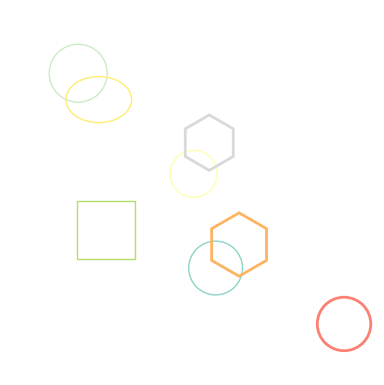[{"shape": "circle", "thickness": 1, "radius": 0.35, "center": [0.56, 0.304]}, {"shape": "circle", "thickness": 1, "radius": 0.31, "center": [0.503, 0.549]}, {"shape": "circle", "thickness": 2, "radius": 0.35, "center": [0.894, 0.159]}, {"shape": "hexagon", "thickness": 2, "radius": 0.41, "center": [0.621, 0.365]}, {"shape": "square", "thickness": 1, "radius": 0.38, "center": [0.275, 0.402]}, {"shape": "hexagon", "thickness": 2, "radius": 0.36, "center": [0.544, 0.629]}, {"shape": "circle", "thickness": 1, "radius": 0.38, "center": [0.203, 0.81]}, {"shape": "oval", "thickness": 1, "radius": 0.43, "center": [0.257, 0.741]}]